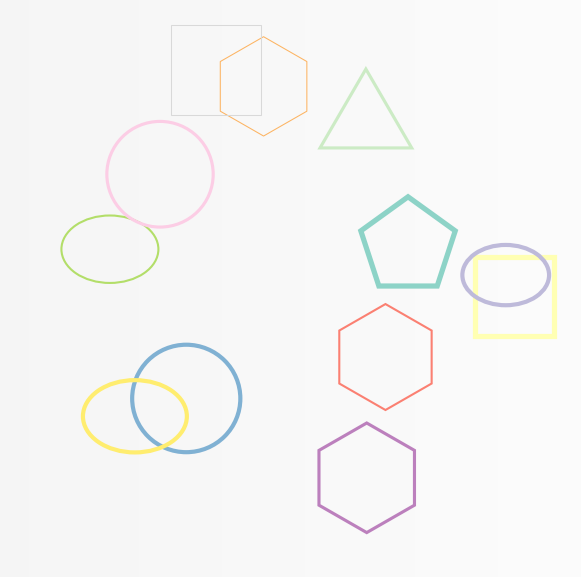[{"shape": "pentagon", "thickness": 2.5, "radius": 0.43, "center": [0.702, 0.573]}, {"shape": "square", "thickness": 2.5, "radius": 0.34, "center": [0.885, 0.486]}, {"shape": "oval", "thickness": 2, "radius": 0.37, "center": [0.87, 0.523]}, {"shape": "hexagon", "thickness": 1, "radius": 0.46, "center": [0.663, 0.381]}, {"shape": "circle", "thickness": 2, "radius": 0.47, "center": [0.32, 0.309]}, {"shape": "hexagon", "thickness": 0.5, "radius": 0.43, "center": [0.453, 0.85]}, {"shape": "oval", "thickness": 1, "radius": 0.42, "center": [0.189, 0.568]}, {"shape": "circle", "thickness": 1.5, "radius": 0.46, "center": [0.275, 0.697]}, {"shape": "square", "thickness": 0.5, "radius": 0.39, "center": [0.372, 0.878]}, {"shape": "hexagon", "thickness": 1.5, "radius": 0.47, "center": [0.631, 0.172]}, {"shape": "triangle", "thickness": 1.5, "radius": 0.46, "center": [0.629, 0.788]}, {"shape": "oval", "thickness": 2, "radius": 0.45, "center": [0.232, 0.278]}]